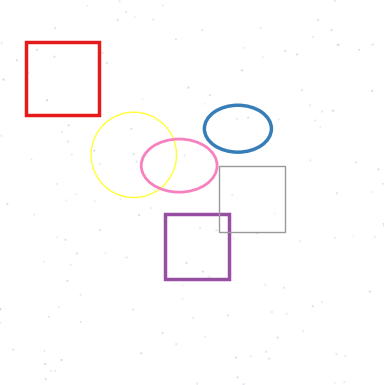[{"shape": "square", "thickness": 2.5, "radius": 0.48, "center": [0.162, 0.796]}, {"shape": "oval", "thickness": 2.5, "radius": 0.44, "center": [0.618, 0.666]}, {"shape": "square", "thickness": 2.5, "radius": 0.42, "center": [0.512, 0.36]}, {"shape": "circle", "thickness": 1, "radius": 0.55, "center": [0.348, 0.598]}, {"shape": "oval", "thickness": 2, "radius": 0.49, "center": [0.465, 0.57]}, {"shape": "square", "thickness": 1, "radius": 0.43, "center": [0.655, 0.483]}]